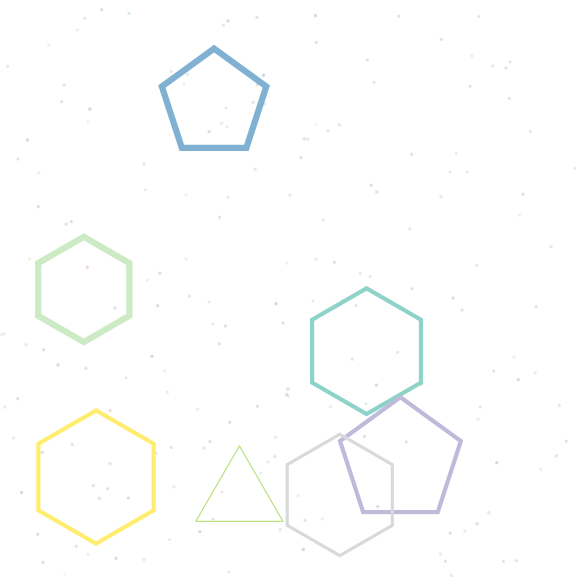[{"shape": "hexagon", "thickness": 2, "radius": 0.54, "center": [0.635, 0.391]}, {"shape": "pentagon", "thickness": 2, "radius": 0.55, "center": [0.693, 0.201]}, {"shape": "pentagon", "thickness": 3, "radius": 0.48, "center": [0.371, 0.82]}, {"shape": "triangle", "thickness": 0.5, "radius": 0.44, "center": [0.415, 0.14]}, {"shape": "hexagon", "thickness": 1.5, "radius": 0.53, "center": [0.588, 0.142]}, {"shape": "hexagon", "thickness": 3, "radius": 0.46, "center": [0.145, 0.498]}, {"shape": "hexagon", "thickness": 2, "radius": 0.58, "center": [0.166, 0.173]}]